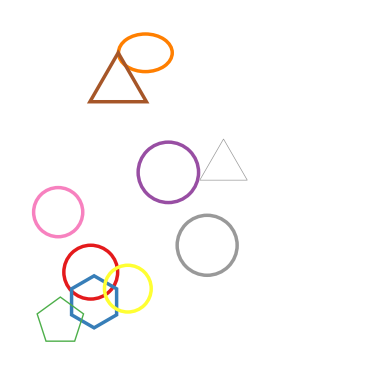[{"shape": "circle", "thickness": 2.5, "radius": 0.35, "center": [0.236, 0.293]}, {"shape": "hexagon", "thickness": 2.5, "radius": 0.34, "center": [0.244, 0.216]}, {"shape": "pentagon", "thickness": 1, "radius": 0.32, "center": [0.157, 0.165]}, {"shape": "circle", "thickness": 2.5, "radius": 0.39, "center": [0.437, 0.552]}, {"shape": "oval", "thickness": 2.5, "radius": 0.35, "center": [0.378, 0.863]}, {"shape": "circle", "thickness": 2.5, "radius": 0.3, "center": [0.332, 0.25]}, {"shape": "triangle", "thickness": 2.5, "radius": 0.42, "center": [0.307, 0.778]}, {"shape": "circle", "thickness": 2.5, "radius": 0.32, "center": [0.151, 0.449]}, {"shape": "triangle", "thickness": 0.5, "radius": 0.36, "center": [0.581, 0.568]}, {"shape": "circle", "thickness": 2.5, "radius": 0.39, "center": [0.538, 0.363]}]